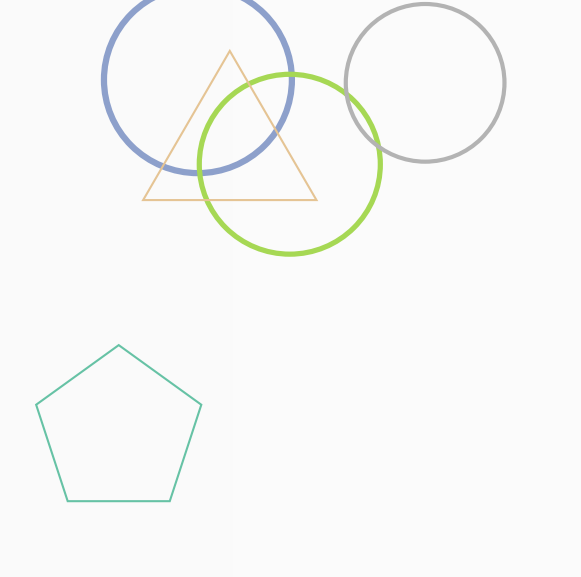[{"shape": "pentagon", "thickness": 1, "radius": 0.75, "center": [0.204, 0.252]}, {"shape": "circle", "thickness": 3, "radius": 0.81, "center": [0.341, 0.861]}, {"shape": "circle", "thickness": 2.5, "radius": 0.78, "center": [0.499, 0.715]}, {"shape": "triangle", "thickness": 1, "radius": 0.86, "center": [0.395, 0.739]}, {"shape": "circle", "thickness": 2, "radius": 0.68, "center": [0.731, 0.856]}]